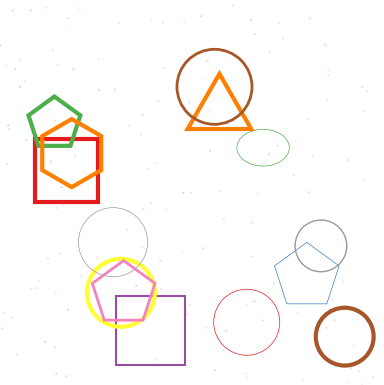[{"shape": "square", "thickness": 3, "radius": 0.41, "center": [0.172, 0.557]}, {"shape": "circle", "thickness": 0.5, "radius": 0.43, "center": [0.641, 0.163]}, {"shape": "pentagon", "thickness": 0.5, "radius": 0.44, "center": [0.797, 0.282]}, {"shape": "oval", "thickness": 0.5, "radius": 0.34, "center": [0.683, 0.616]}, {"shape": "pentagon", "thickness": 3, "radius": 0.35, "center": [0.141, 0.678]}, {"shape": "square", "thickness": 1.5, "radius": 0.45, "center": [0.392, 0.143]}, {"shape": "hexagon", "thickness": 3, "radius": 0.44, "center": [0.186, 0.602]}, {"shape": "triangle", "thickness": 3, "radius": 0.48, "center": [0.57, 0.713]}, {"shape": "circle", "thickness": 3, "radius": 0.44, "center": [0.314, 0.239]}, {"shape": "circle", "thickness": 2, "radius": 0.49, "center": [0.557, 0.775]}, {"shape": "circle", "thickness": 3, "radius": 0.38, "center": [0.895, 0.126]}, {"shape": "pentagon", "thickness": 2, "radius": 0.43, "center": [0.321, 0.238]}, {"shape": "circle", "thickness": 0.5, "radius": 0.45, "center": [0.294, 0.371]}, {"shape": "circle", "thickness": 1, "radius": 0.34, "center": [0.834, 0.361]}]